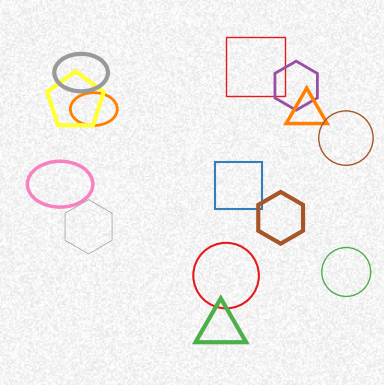[{"shape": "circle", "thickness": 1.5, "radius": 0.43, "center": [0.587, 0.284]}, {"shape": "square", "thickness": 1, "radius": 0.38, "center": [0.664, 0.826]}, {"shape": "square", "thickness": 1.5, "radius": 0.31, "center": [0.619, 0.519]}, {"shape": "triangle", "thickness": 3, "radius": 0.38, "center": [0.573, 0.149]}, {"shape": "circle", "thickness": 1, "radius": 0.32, "center": [0.899, 0.294]}, {"shape": "hexagon", "thickness": 2, "radius": 0.32, "center": [0.769, 0.777]}, {"shape": "oval", "thickness": 2, "radius": 0.3, "center": [0.244, 0.717]}, {"shape": "triangle", "thickness": 2.5, "radius": 0.31, "center": [0.797, 0.71]}, {"shape": "pentagon", "thickness": 3, "radius": 0.39, "center": [0.196, 0.737]}, {"shape": "hexagon", "thickness": 3, "radius": 0.34, "center": [0.729, 0.434]}, {"shape": "circle", "thickness": 1, "radius": 0.35, "center": [0.899, 0.641]}, {"shape": "oval", "thickness": 2.5, "radius": 0.43, "center": [0.156, 0.522]}, {"shape": "hexagon", "thickness": 0.5, "radius": 0.35, "center": [0.23, 0.411]}, {"shape": "oval", "thickness": 3, "radius": 0.35, "center": [0.211, 0.811]}]